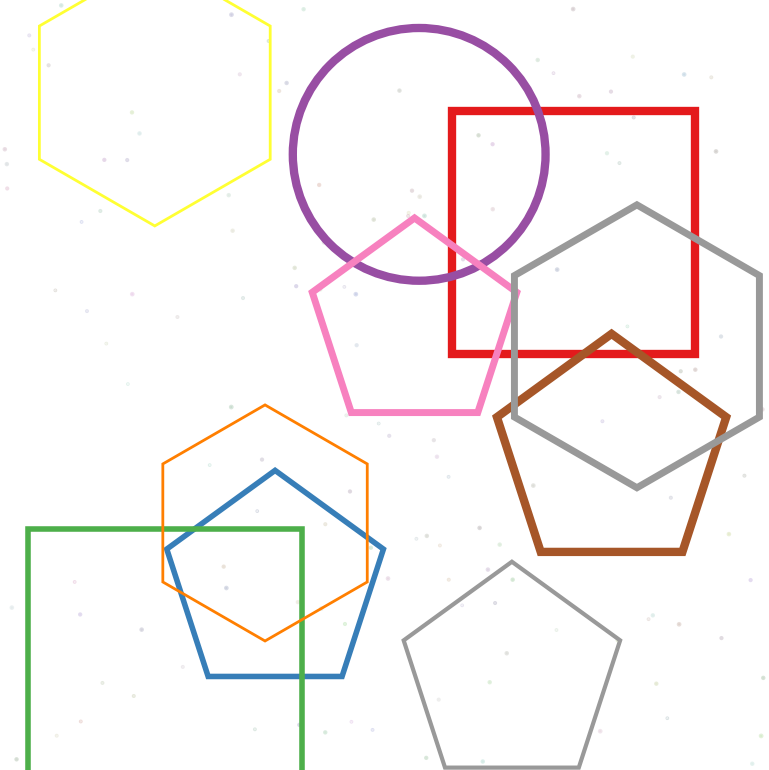[{"shape": "square", "thickness": 3, "radius": 0.79, "center": [0.745, 0.699]}, {"shape": "pentagon", "thickness": 2, "radius": 0.74, "center": [0.357, 0.241]}, {"shape": "square", "thickness": 2, "radius": 0.89, "center": [0.215, 0.135]}, {"shape": "circle", "thickness": 3, "radius": 0.82, "center": [0.544, 0.8]}, {"shape": "hexagon", "thickness": 1, "radius": 0.77, "center": [0.344, 0.321]}, {"shape": "hexagon", "thickness": 1, "radius": 0.87, "center": [0.201, 0.88]}, {"shape": "pentagon", "thickness": 3, "radius": 0.78, "center": [0.794, 0.41]}, {"shape": "pentagon", "thickness": 2.5, "radius": 0.7, "center": [0.538, 0.577]}, {"shape": "hexagon", "thickness": 2.5, "radius": 0.92, "center": [0.827, 0.55]}, {"shape": "pentagon", "thickness": 1.5, "radius": 0.74, "center": [0.665, 0.123]}]